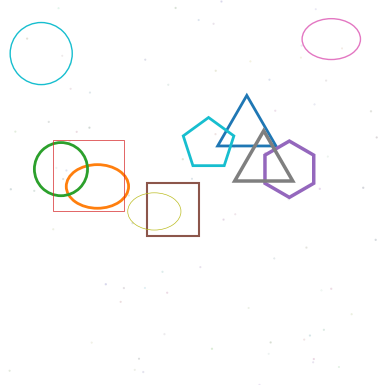[{"shape": "triangle", "thickness": 2, "radius": 0.44, "center": [0.641, 0.665]}, {"shape": "oval", "thickness": 2, "radius": 0.4, "center": [0.253, 0.516]}, {"shape": "circle", "thickness": 2, "radius": 0.35, "center": [0.158, 0.561]}, {"shape": "square", "thickness": 0.5, "radius": 0.46, "center": [0.229, 0.545]}, {"shape": "hexagon", "thickness": 2.5, "radius": 0.37, "center": [0.752, 0.56]}, {"shape": "square", "thickness": 1.5, "radius": 0.34, "center": [0.449, 0.456]}, {"shape": "oval", "thickness": 1, "radius": 0.38, "center": [0.86, 0.898]}, {"shape": "triangle", "thickness": 2.5, "radius": 0.44, "center": [0.685, 0.573]}, {"shape": "oval", "thickness": 0.5, "radius": 0.35, "center": [0.401, 0.451]}, {"shape": "circle", "thickness": 1, "radius": 0.4, "center": [0.107, 0.861]}, {"shape": "pentagon", "thickness": 2, "radius": 0.35, "center": [0.542, 0.626]}]